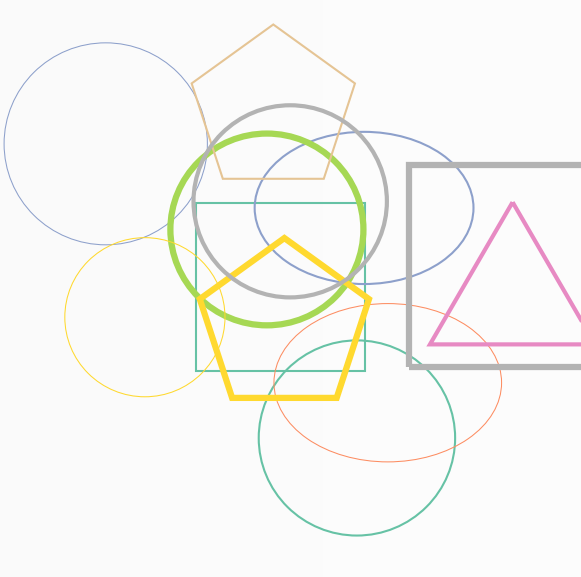[{"shape": "circle", "thickness": 1, "radius": 0.84, "center": [0.614, 0.241]}, {"shape": "square", "thickness": 1, "radius": 0.73, "center": [0.483, 0.502]}, {"shape": "oval", "thickness": 0.5, "radius": 0.98, "center": [0.667, 0.336]}, {"shape": "circle", "thickness": 0.5, "radius": 0.87, "center": [0.182, 0.75]}, {"shape": "oval", "thickness": 1, "radius": 0.94, "center": [0.626, 0.639]}, {"shape": "triangle", "thickness": 2, "radius": 0.82, "center": [0.882, 0.485]}, {"shape": "circle", "thickness": 3, "radius": 0.83, "center": [0.459, 0.602]}, {"shape": "pentagon", "thickness": 3, "radius": 0.77, "center": [0.489, 0.434]}, {"shape": "circle", "thickness": 0.5, "radius": 0.69, "center": [0.249, 0.45]}, {"shape": "pentagon", "thickness": 1, "radius": 0.74, "center": [0.47, 0.809]}, {"shape": "circle", "thickness": 2, "radius": 0.83, "center": [0.499, 0.651]}, {"shape": "square", "thickness": 3, "radius": 0.88, "center": [0.879, 0.539]}]